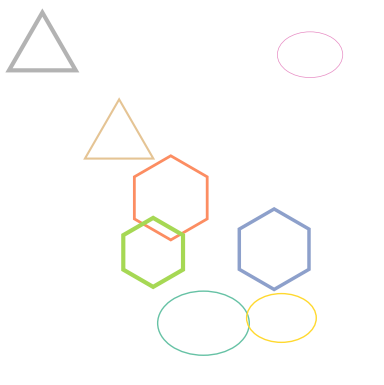[{"shape": "oval", "thickness": 1, "radius": 0.59, "center": [0.528, 0.161]}, {"shape": "hexagon", "thickness": 2, "radius": 0.55, "center": [0.444, 0.486]}, {"shape": "hexagon", "thickness": 2.5, "radius": 0.52, "center": [0.712, 0.353]}, {"shape": "oval", "thickness": 0.5, "radius": 0.42, "center": [0.805, 0.858]}, {"shape": "hexagon", "thickness": 3, "radius": 0.45, "center": [0.398, 0.344]}, {"shape": "oval", "thickness": 1, "radius": 0.45, "center": [0.731, 0.174]}, {"shape": "triangle", "thickness": 1.5, "radius": 0.51, "center": [0.309, 0.639]}, {"shape": "triangle", "thickness": 3, "radius": 0.5, "center": [0.11, 0.867]}]